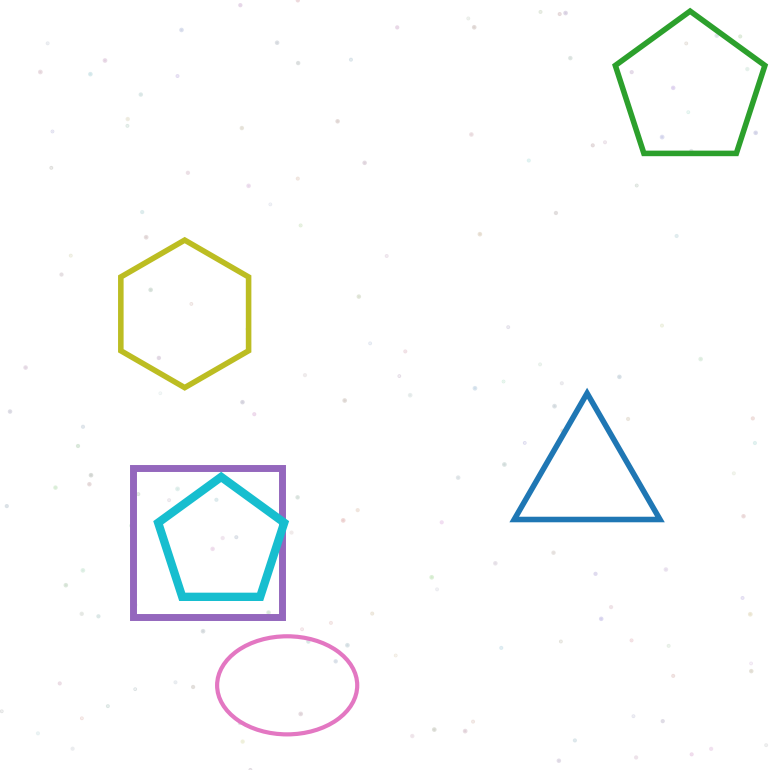[{"shape": "triangle", "thickness": 2, "radius": 0.55, "center": [0.762, 0.38]}, {"shape": "pentagon", "thickness": 2, "radius": 0.51, "center": [0.896, 0.883]}, {"shape": "square", "thickness": 2.5, "radius": 0.48, "center": [0.269, 0.295]}, {"shape": "oval", "thickness": 1.5, "radius": 0.45, "center": [0.373, 0.11]}, {"shape": "hexagon", "thickness": 2, "radius": 0.48, "center": [0.24, 0.592]}, {"shape": "pentagon", "thickness": 3, "radius": 0.43, "center": [0.287, 0.295]}]